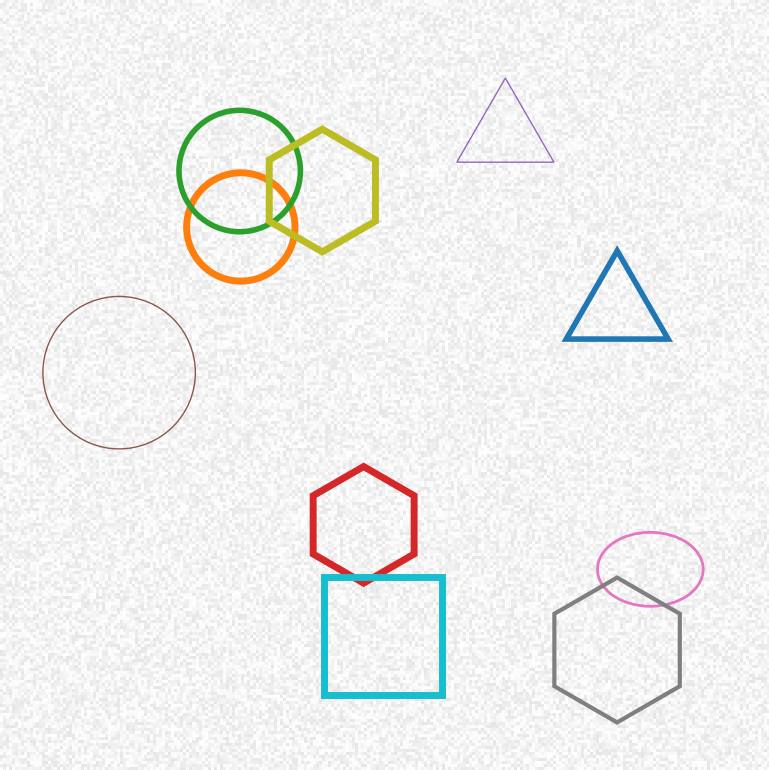[{"shape": "triangle", "thickness": 2, "radius": 0.38, "center": [0.802, 0.598]}, {"shape": "circle", "thickness": 2.5, "radius": 0.35, "center": [0.313, 0.705]}, {"shape": "circle", "thickness": 2, "radius": 0.39, "center": [0.311, 0.778]}, {"shape": "hexagon", "thickness": 2.5, "radius": 0.38, "center": [0.472, 0.318]}, {"shape": "triangle", "thickness": 0.5, "radius": 0.36, "center": [0.656, 0.826]}, {"shape": "circle", "thickness": 0.5, "radius": 0.5, "center": [0.155, 0.516]}, {"shape": "oval", "thickness": 1, "radius": 0.34, "center": [0.845, 0.261]}, {"shape": "hexagon", "thickness": 1.5, "radius": 0.47, "center": [0.801, 0.156]}, {"shape": "hexagon", "thickness": 2.5, "radius": 0.4, "center": [0.419, 0.753]}, {"shape": "square", "thickness": 2.5, "radius": 0.38, "center": [0.497, 0.174]}]